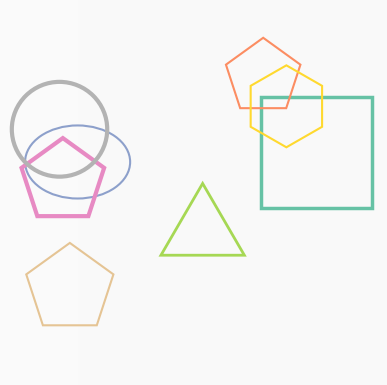[{"shape": "square", "thickness": 2.5, "radius": 0.72, "center": [0.816, 0.604]}, {"shape": "pentagon", "thickness": 1.5, "radius": 0.51, "center": [0.679, 0.801]}, {"shape": "oval", "thickness": 1.5, "radius": 0.68, "center": [0.2, 0.579]}, {"shape": "pentagon", "thickness": 3, "radius": 0.56, "center": [0.162, 0.529]}, {"shape": "triangle", "thickness": 2, "radius": 0.62, "center": [0.523, 0.399]}, {"shape": "hexagon", "thickness": 1.5, "radius": 0.53, "center": [0.739, 0.724]}, {"shape": "pentagon", "thickness": 1.5, "radius": 0.59, "center": [0.18, 0.251]}, {"shape": "circle", "thickness": 3, "radius": 0.62, "center": [0.154, 0.664]}]